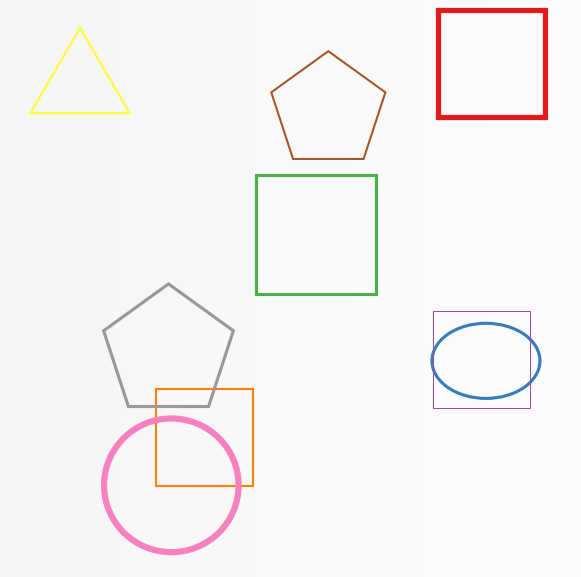[{"shape": "square", "thickness": 2.5, "radius": 0.46, "center": [0.845, 0.889]}, {"shape": "oval", "thickness": 1.5, "radius": 0.46, "center": [0.836, 0.374]}, {"shape": "square", "thickness": 1.5, "radius": 0.52, "center": [0.544, 0.593]}, {"shape": "square", "thickness": 0.5, "radius": 0.42, "center": [0.828, 0.377]}, {"shape": "square", "thickness": 1, "radius": 0.42, "center": [0.352, 0.241]}, {"shape": "triangle", "thickness": 1, "radius": 0.49, "center": [0.138, 0.852]}, {"shape": "pentagon", "thickness": 1, "radius": 0.52, "center": [0.565, 0.807]}, {"shape": "circle", "thickness": 3, "radius": 0.58, "center": [0.295, 0.159]}, {"shape": "pentagon", "thickness": 1.5, "radius": 0.59, "center": [0.29, 0.39]}]